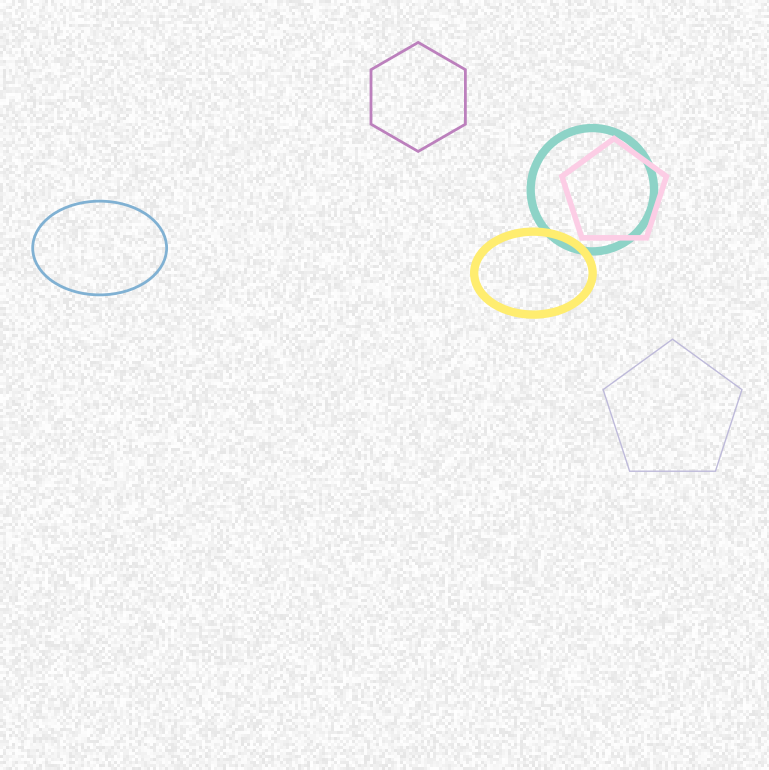[{"shape": "circle", "thickness": 3, "radius": 0.4, "center": [0.769, 0.754]}, {"shape": "pentagon", "thickness": 0.5, "radius": 0.47, "center": [0.873, 0.465]}, {"shape": "oval", "thickness": 1, "radius": 0.43, "center": [0.129, 0.678]}, {"shape": "pentagon", "thickness": 2, "radius": 0.36, "center": [0.798, 0.749]}, {"shape": "hexagon", "thickness": 1, "radius": 0.35, "center": [0.543, 0.874]}, {"shape": "oval", "thickness": 3, "radius": 0.38, "center": [0.693, 0.645]}]